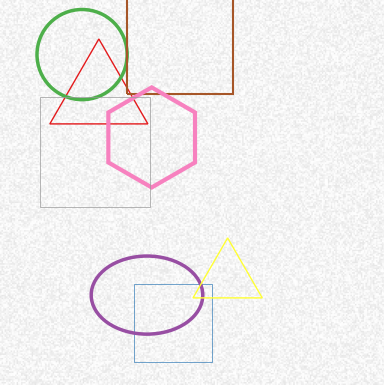[{"shape": "triangle", "thickness": 1, "radius": 0.74, "center": [0.257, 0.752]}, {"shape": "square", "thickness": 0.5, "radius": 0.51, "center": [0.45, 0.16]}, {"shape": "circle", "thickness": 2.5, "radius": 0.59, "center": [0.213, 0.858]}, {"shape": "oval", "thickness": 2.5, "radius": 0.72, "center": [0.382, 0.234]}, {"shape": "triangle", "thickness": 1, "radius": 0.52, "center": [0.591, 0.278]}, {"shape": "square", "thickness": 1.5, "radius": 0.69, "center": [0.468, 0.894]}, {"shape": "hexagon", "thickness": 3, "radius": 0.65, "center": [0.394, 0.643]}, {"shape": "square", "thickness": 0.5, "radius": 0.72, "center": [0.247, 0.606]}]